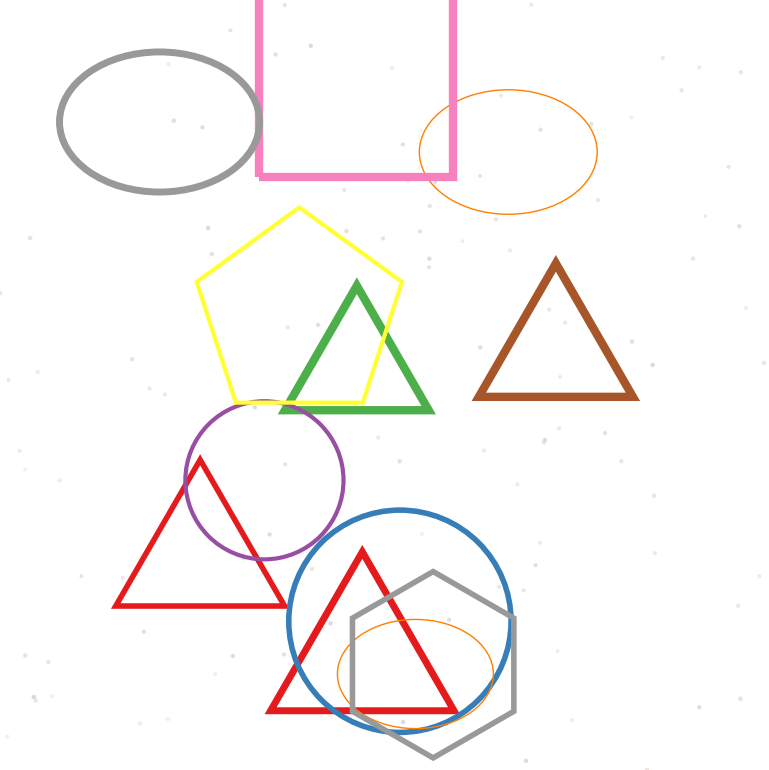[{"shape": "triangle", "thickness": 2.5, "radius": 0.69, "center": [0.471, 0.146]}, {"shape": "triangle", "thickness": 2, "radius": 0.63, "center": [0.26, 0.276]}, {"shape": "circle", "thickness": 2, "radius": 0.72, "center": [0.519, 0.193]}, {"shape": "triangle", "thickness": 3, "radius": 0.54, "center": [0.463, 0.521]}, {"shape": "circle", "thickness": 1.5, "radius": 0.51, "center": [0.343, 0.376]}, {"shape": "oval", "thickness": 0.5, "radius": 0.58, "center": [0.66, 0.803]}, {"shape": "oval", "thickness": 0.5, "radius": 0.51, "center": [0.539, 0.125]}, {"shape": "pentagon", "thickness": 1.5, "radius": 0.7, "center": [0.389, 0.591]}, {"shape": "triangle", "thickness": 3, "radius": 0.58, "center": [0.722, 0.542]}, {"shape": "square", "thickness": 3, "radius": 0.63, "center": [0.463, 0.895]}, {"shape": "hexagon", "thickness": 2, "radius": 0.61, "center": [0.563, 0.137]}, {"shape": "oval", "thickness": 2.5, "radius": 0.65, "center": [0.207, 0.842]}]